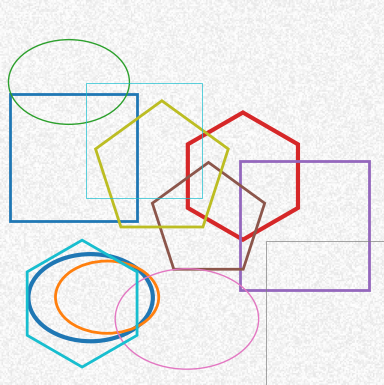[{"shape": "square", "thickness": 2, "radius": 0.82, "center": [0.191, 0.59]}, {"shape": "oval", "thickness": 3, "radius": 0.81, "center": [0.235, 0.227]}, {"shape": "oval", "thickness": 2, "radius": 0.67, "center": [0.278, 0.228]}, {"shape": "oval", "thickness": 1, "radius": 0.79, "center": [0.179, 0.787]}, {"shape": "hexagon", "thickness": 3, "radius": 0.83, "center": [0.631, 0.543]}, {"shape": "square", "thickness": 2, "radius": 0.84, "center": [0.792, 0.414]}, {"shape": "pentagon", "thickness": 2, "radius": 0.77, "center": [0.542, 0.425]}, {"shape": "oval", "thickness": 1, "radius": 0.93, "center": [0.485, 0.172]}, {"shape": "square", "thickness": 0.5, "radius": 0.94, "center": [0.879, 0.185]}, {"shape": "pentagon", "thickness": 2, "radius": 0.91, "center": [0.421, 0.557]}, {"shape": "hexagon", "thickness": 2, "radius": 0.82, "center": [0.213, 0.211]}, {"shape": "square", "thickness": 0.5, "radius": 0.75, "center": [0.374, 0.636]}]